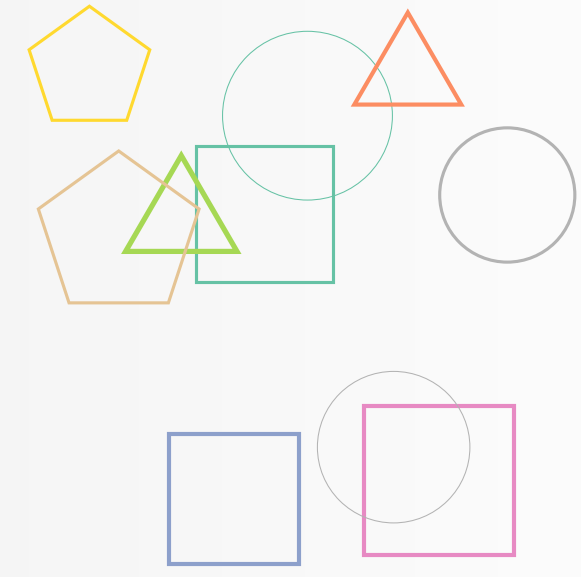[{"shape": "circle", "thickness": 0.5, "radius": 0.73, "center": [0.529, 0.799]}, {"shape": "square", "thickness": 1.5, "radius": 0.59, "center": [0.456, 0.629]}, {"shape": "triangle", "thickness": 2, "radius": 0.53, "center": [0.702, 0.871]}, {"shape": "square", "thickness": 2, "radius": 0.56, "center": [0.402, 0.135]}, {"shape": "square", "thickness": 2, "radius": 0.64, "center": [0.755, 0.167]}, {"shape": "triangle", "thickness": 2.5, "radius": 0.55, "center": [0.312, 0.619]}, {"shape": "pentagon", "thickness": 1.5, "radius": 0.55, "center": [0.154, 0.879]}, {"shape": "pentagon", "thickness": 1.5, "radius": 0.73, "center": [0.204, 0.592]}, {"shape": "circle", "thickness": 1.5, "radius": 0.58, "center": [0.873, 0.662]}, {"shape": "circle", "thickness": 0.5, "radius": 0.66, "center": [0.677, 0.225]}]